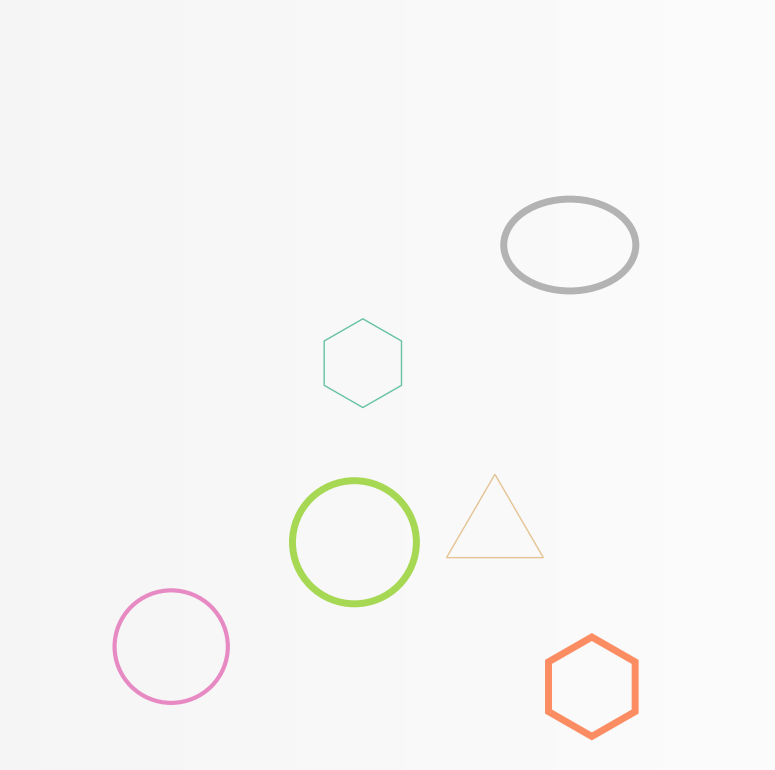[{"shape": "hexagon", "thickness": 0.5, "radius": 0.29, "center": [0.468, 0.528]}, {"shape": "hexagon", "thickness": 2.5, "radius": 0.32, "center": [0.764, 0.108]}, {"shape": "circle", "thickness": 1.5, "radius": 0.37, "center": [0.221, 0.16]}, {"shape": "circle", "thickness": 2.5, "radius": 0.4, "center": [0.457, 0.296]}, {"shape": "triangle", "thickness": 0.5, "radius": 0.36, "center": [0.639, 0.312]}, {"shape": "oval", "thickness": 2.5, "radius": 0.43, "center": [0.735, 0.682]}]